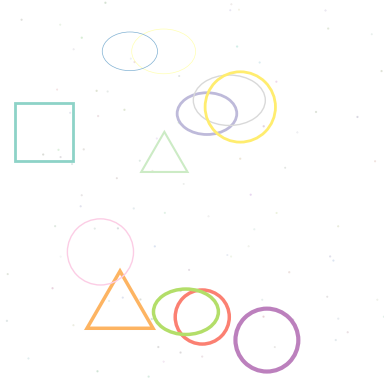[{"shape": "square", "thickness": 2, "radius": 0.38, "center": [0.114, 0.658]}, {"shape": "oval", "thickness": 0.5, "radius": 0.42, "center": [0.425, 0.866]}, {"shape": "oval", "thickness": 2, "radius": 0.39, "center": [0.538, 0.705]}, {"shape": "circle", "thickness": 2.5, "radius": 0.35, "center": [0.525, 0.177]}, {"shape": "oval", "thickness": 0.5, "radius": 0.36, "center": [0.337, 0.867]}, {"shape": "triangle", "thickness": 2.5, "radius": 0.5, "center": [0.312, 0.197]}, {"shape": "oval", "thickness": 2.5, "radius": 0.42, "center": [0.483, 0.19]}, {"shape": "circle", "thickness": 1, "radius": 0.43, "center": [0.261, 0.346]}, {"shape": "oval", "thickness": 1, "radius": 0.47, "center": [0.596, 0.74]}, {"shape": "circle", "thickness": 3, "radius": 0.41, "center": [0.693, 0.117]}, {"shape": "triangle", "thickness": 1.5, "radius": 0.35, "center": [0.427, 0.588]}, {"shape": "circle", "thickness": 2, "radius": 0.46, "center": [0.624, 0.722]}]